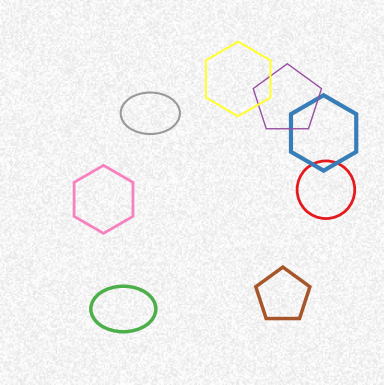[{"shape": "circle", "thickness": 2, "radius": 0.37, "center": [0.847, 0.507]}, {"shape": "hexagon", "thickness": 3, "radius": 0.49, "center": [0.841, 0.655]}, {"shape": "oval", "thickness": 2.5, "radius": 0.42, "center": [0.32, 0.197]}, {"shape": "pentagon", "thickness": 1, "radius": 0.47, "center": [0.746, 0.741]}, {"shape": "hexagon", "thickness": 1.5, "radius": 0.48, "center": [0.619, 0.795]}, {"shape": "pentagon", "thickness": 2.5, "radius": 0.37, "center": [0.735, 0.232]}, {"shape": "hexagon", "thickness": 2, "radius": 0.44, "center": [0.269, 0.482]}, {"shape": "oval", "thickness": 1.5, "radius": 0.38, "center": [0.39, 0.706]}]